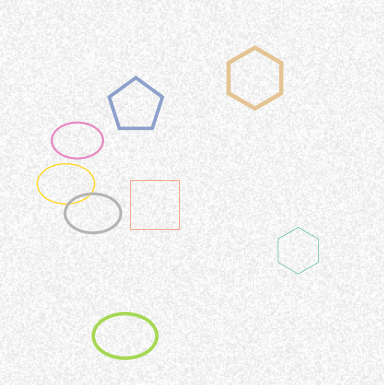[{"shape": "hexagon", "thickness": 0.5, "radius": 0.3, "center": [0.775, 0.349]}, {"shape": "square", "thickness": 0.5, "radius": 0.32, "center": [0.401, 0.469]}, {"shape": "pentagon", "thickness": 2.5, "radius": 0.36, "center": [0.353, 0.725]}, {"shape": "oval", "thickness": 1.5, "radius": 0.33, "center": [0.201, 0.635]}, {"shape": "oval", "thickness": 2.5, "radius": 0.41, "center": [0.325, 0.127]}, {"shape": "oval", "thickness": 1, "radius": 0.37, "center": [0.171, 0.523]}, {"shape": "hexagon", "thickness": 3, "radius": 0.39, "center": [0.662, 0.797]}, {"shape": "oval", "thickness": 2, "radius": 0.36, "center": [0.241, 0.446]}]